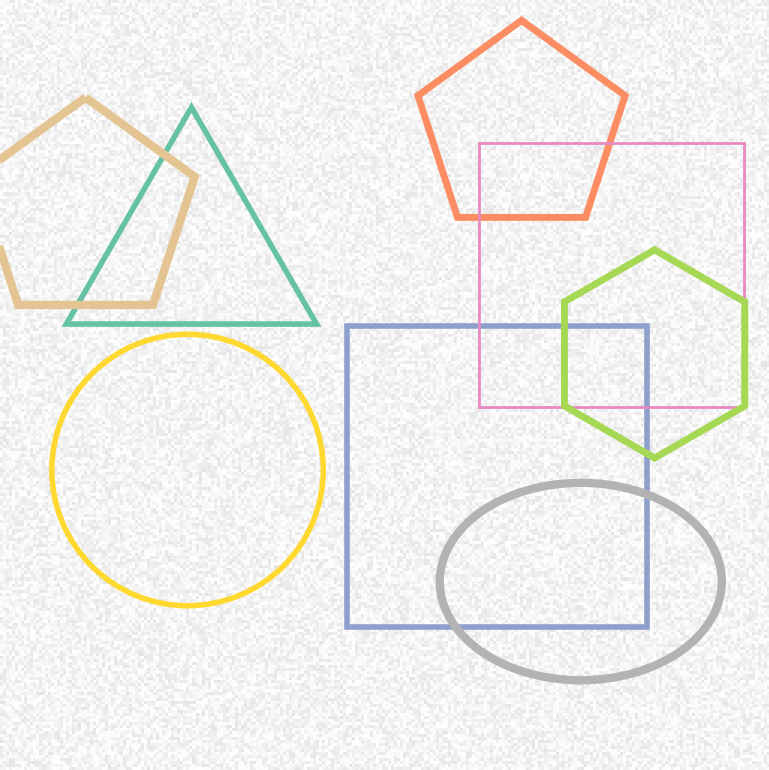[{"shape": "triangle", "thickness": 2, "radius": 0.94, "center": [0.249, 0.673]}, {"shape": "pentagon", "thickness": 2.5, "radius": 0.71, "center": [0.677, 0.832]}, {"shape": "square", "thickness": 2, "radius": 0.98, "center": [0.645, 0.381]}, {"shape": "square", "thickness": 1, "radius": 0.86, "center": [0.794, 0.643]}, {"shape": "hexagon", "thickness": 2.5, "radius": 0.68, "center": [0.85, 0.54]}, {"shape": "circle", "thickness": 2, "radius": 0.88, "center": [0.244, 0.39]}, {"shape": "pentagon", "thickness": 3, "radius": 0.74, "center": [0.111, 0.724]}, {"shape": "oval", "thickness": 3, "radius": 0.92, "center": [0.754, 0.245]}]